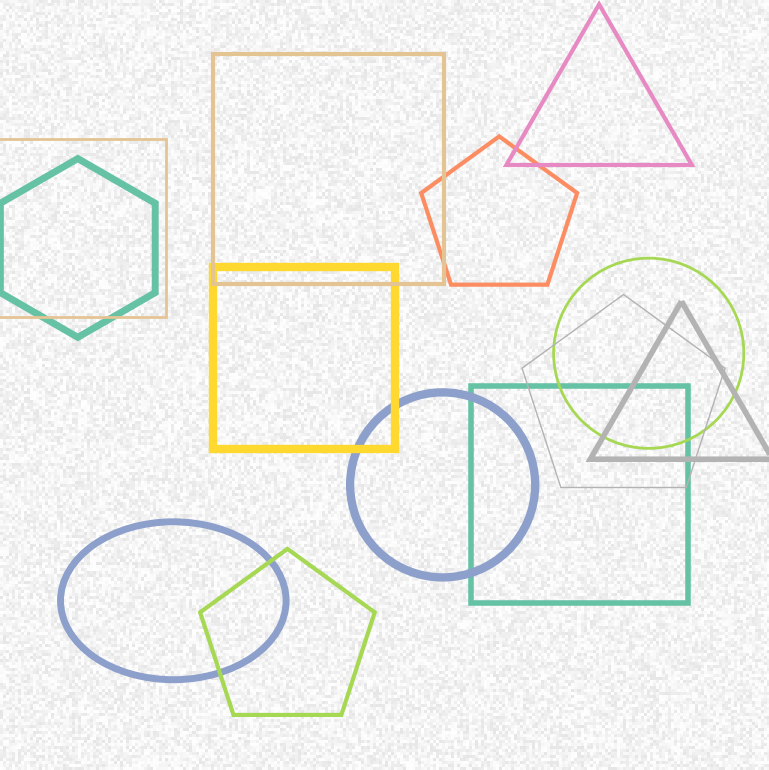[{"shape": "square", "thickness": 2, "radius": 0.71, "center": [0.753, 0.358]}, {"shape": "hexagon", "thickness": 2.5, "radius": 0.58, "center": [0.101, 0.678]}, {"shape": "pentagon", "thickness": 1.5, "radius": 0.53, "center": [0.648, 0.716]}, {"shape": "circle", "thickness": 3, "radius": 0.6, "center": [0.575, 0.37]}, {"shape": "oval", "thickness": 2.5, "radius": 0.73, "center": [0.225, 0.22]}, {"shape": "triangle", "thickness": 1.5, "radius": 0.7, "center": [0.778, 0.855]}, {"shape": "pentagon", "thickness": 1.5, "radius": 0.6, "center": [0.373, 0.168]}, {"shape": "circle", "thickness": 1, "radius": 0.62, "center": [0.842, 0.541]}, {"shape": "square", "thickness": 3, "radius": 0.59, "center": [0.395, 0.535]}, {"shape": "square", "thickness": 1, "radius": 0.58, "center": [0.1, 0.704]}, {"shape": "square", "thickness": 1.5, "radius": 0.75, "center": [0.427, 0.781]}, {"shape": "pentagon", "thickness": 0.5, "radius": 0.69, "center": [0.81, 0.479]}, {"shape": "triangle", "thickness": 2, "radius": 0.68, "center": [0.885, 0.472]}]